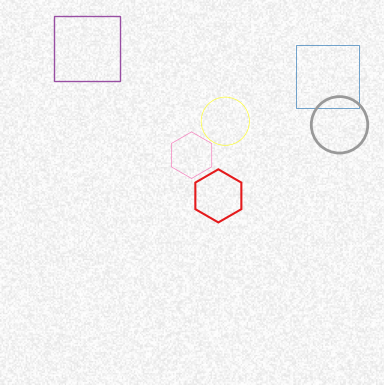[{"shape": "hexagon", "thickness": 1.5, "radius": 0.35, "center": [0.567, 0.491]}, {"shape": "square", "thickness": 0.5, "radius": 0.41, "center": [0.85, 0.801]}, {"shape": "square", "thickness": 1, "radius": 0.42, "center": [0.226, 0.874]}, {"shape": "circle", "thickness": 0.5, "radius": 0.31, "center": [0.585, 0.685]}, {"shape": "hexagon", "thickness": 0.5, "radius": 0.3, "center": [0.498, 0.597]}, {"shape": "circle", "thickness": 2, "radius": 0.37, "center": [0.882, 0.676]}]